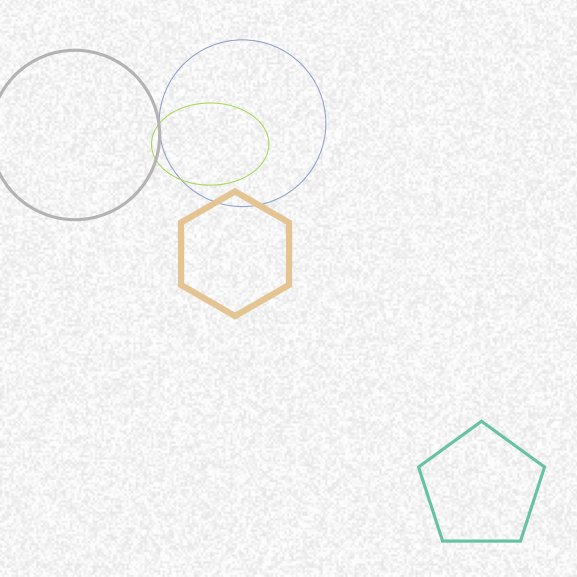[{"shape": "pentagon", "thickness": 1.5, "radius": 0.57, "center": [0.834, 0.155]}, {"shape": "circle", "thickness": 0.5, "radius": 0.72, "center": [0.42, 0.786]}, {"shape": "oval", "thickness": 0.5, "radius": 0.51, "center": [0.364, 0.75]}, {"shape": "hexagon", "thickness": 3, "radius": 0.54, "center": [0.407, 0.56]}, {"shape": "circle", "thickness": 1.5, "radius": 0.73, "center": [0.13, 0.765]}]